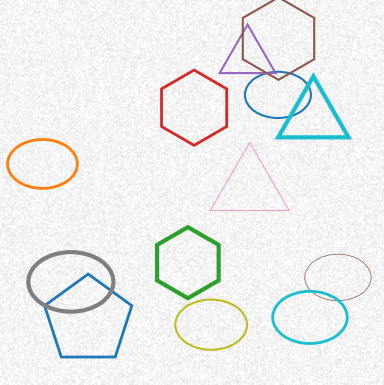[{"shape": "oval", "thickness": 1.5, "radius": 0.43, "center": [0.722, 0.754]}, {"shape": "pentagon", "thickness": 2, "radius": 0.6, "center": [0.229, 0.169]}, {"shape": "oval", "thickness": 2, "radius": 0.45, "center": [0.11, 0.574]}, {"shape": "hexagon", "thickness": 3, "radius": 0.46, "center": [0.488, 0.318]}, {"shape": "hexagon", "thickness": 2, "radius": 0.49, "center": [0.504, 0.72]}, {"shape": "triangle", "thickness": 1.5, "radius": 0.42, "center": [0.643, 0.852]}, {"shape": "oval", "thickness": 0.5, "radius": 0.43, "center": [0.878, 0.279]}, {"shape": "hexagon", "thickness": 1.5, "radius": 0.54, "center": [0.723, 0.9]}, {"shape": "triangle", "thickness": 0.5, "radius": 0.59, "center": [0.649, 0.512]}, {"shape": "oval", "thickness": 3, "radius": 0.55, "center": [0.184, 0.268]}, {"shape": "oval", "thickness": 1.5, "radius": 0.47, "center": [0.548, 0.157]}, {"shape": "oval", "thickness": 2, "radius": 0.48, "center": [0.805, 0.176]}, {"shape": "triangle", "thickness": 3, "radius": 0.53, "center": [0.814, 0.696]}]